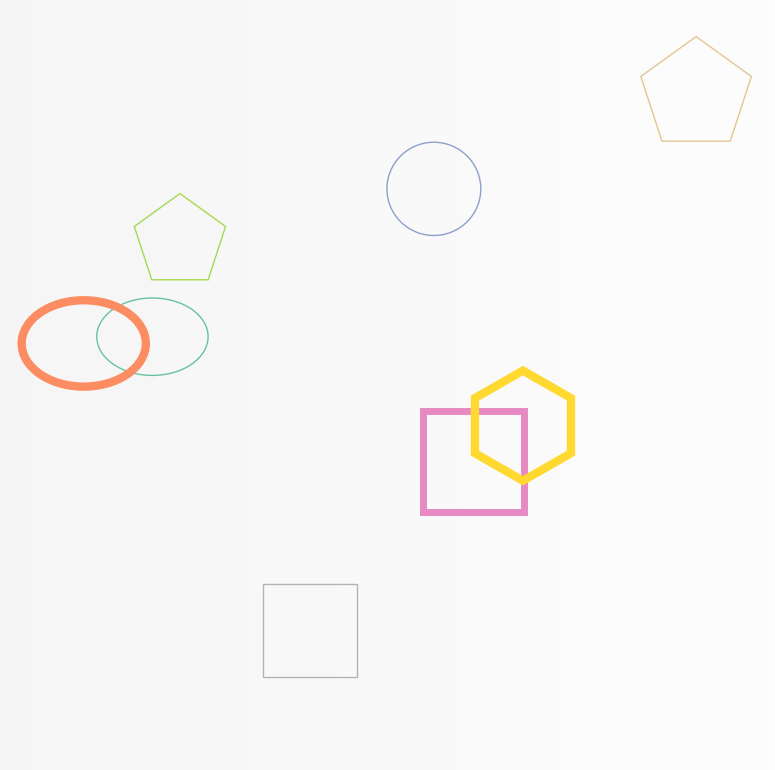[{"shape": "oval", "thickness": 0.5, "radius": 0.36, "center": [0.197, 0.563]}, {"shape": "oval", "thickness": 3, "radius": 0.4, "center": [0.108, 0.554]}, {"shape": "circle", "thickness": 0.5, "radius": 0.3, "center": [0.56, 0.755]}, {"shape": "square", "thickness": 2.5, "radius": 0.33, "center": [0.611, 0.401]}, {"shape": "pentagon", "thickness": 0.5, "radius": 0.31, "center": [0.232, 0.687]}, {"shape": "hexagon", "thickness": 3, "radius": 0.36, "center": [0.675, 0.447]}, {"shape": "pentagon", "thickness": 0.5, "radius": 0.38, "center": [0.898, 0.877]}, {"shape": "square", "thickness": 0.5, "radius": 0.3, "center": [0.4, 0.181]}]